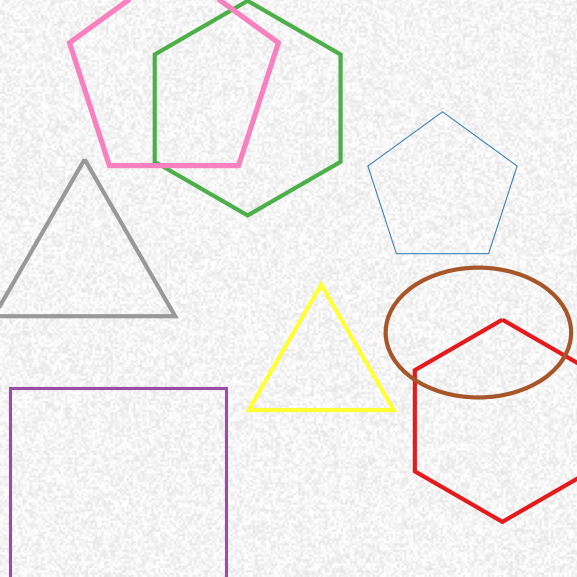[{"shape": "hexagon", "thickness": 2, "radius": 0.88, "center": [0.87, 0.271]}, {"shape": "pentagon", "thickness": 0.5, "radius": 0.68, "center": [0.766, 0.67]}, {"shape": "hexagon", "thickness": 2, "radius": 0.93, "center": [0.429, 0.812]}, {"shape": "square", "thickness": 1.5, "radius": 0.94, "center": [0.204, 0.14]}, {"shape": "triangle", "thickness": 2, "radius": 0.72, "center": [0.556, 0.362]}, {"shape": "oval", "thickness": 2, "radius": 0.8, "center": [0.828, 0.423]}, {"shape": "pentagon", "thickness": 2.5, "radius": 0.95, "center": [0.301, 0.866]}, {"shape": "triangle", "thickness": 2, "radius": 0.91, "center": [0.147, 0.542]}]